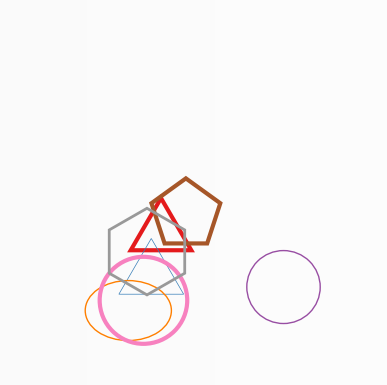[{"shape": "triangle", "thickness": 3, "radius": 0.45, "center": [0.416, 0.395]}, {"shape": "triangle", "thickness": 0.5, "radius": 0.48, "center": [0.39, 0.284]}, {"shape": "circle", "thickness": 1, "radius": 0.47, "center": [0.732, 0.254]}, {"shape": "oval", "thickness": 1, "radius": 0.56, "center": [0.331, 0.193]}, {"shape": "pentagon", "thickness": 3, "radius": 0.47, "center": [0.48, 0.443]}, {"shape": "circle", "thickness": 3, "radius": 0.56, "center": [0.37, 0.22]}, {"shape": "hexagon", "thickness": 2, "radius": 0.56, "center": [0.379, 0.347]}]